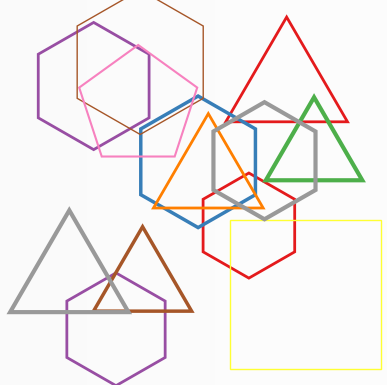[{"shape": "hexagon", "thickness": 2, "radius": 0.68, "center": [0.642, 0.414]}, {"shape": "triangle", "thickness": 2, "radius": 0.91, "center": [0.74, 0.774]}, {"shape": "hexagon", "thickness": 2.5, "radius": 0.85, "center": [0.511, 0.58]}, {"shape": "triangle", "thickness": 3, "radius": 0.72, "center": [0.81, 0.604]}, {"shape": "hexagon", "thickness": 2, "radius": 0.73, "center": [0.299, 0.145]}, {"shape": "hexagon", "thickness": 2, "radius": 0.83, "center": [0.242, 0.777]}, {"shape": "triangle", "thickness": 2, "radius": 0.82, "center": [0.538, 0.541]}, {"shape": "square", "thickness": 1, "radius": 0.97, "center": [0.788, 0.234]}, {"shape": "hexagon", "thickness": 1, "radius": 0.94, "center": [0.362, 0.839]}, {"shape": "triangle", "thickness": 2.5, "radius": 0.73, "center": [0.368, 0.265]}, {"shape": "pentagon", "thickness": 1.5, "radius": 0.8, "center": [0.357, 0.723]}, {"shape": "hexagon", "thickness": 3, "radius": 0.76, "center": [0.683, 0.583]}, {"shape": "triangle", "thickness": 3, "radius": 0.88, "center": [0.179, 0.277]}]